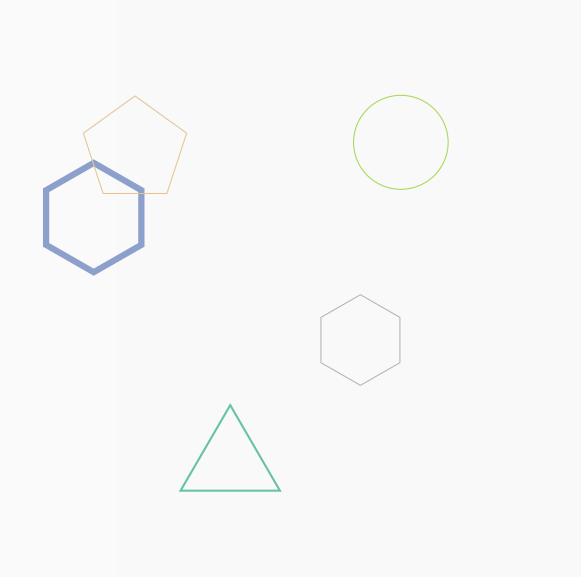[{"shape": "triangle", "thickness": 1, "radius": 0.49, "center": [0.396, 0.199]}, {"shape": "hexagon", "thickness": 3, "radius": 0.47, "center": [0.161, 0.622]}, {"shape": "circle", "thickness": 0.5, "radius": 0.41, "center": [0.69, 0.753]}, {"shape": "pentagon", "thickness": 0.5, "radius": 0.47, "center": [0.232, 0.74]}, {"shape": "hexagon", "thickness": 0.5, "radius": 0.39, "center": [0.62, 0.41]}]